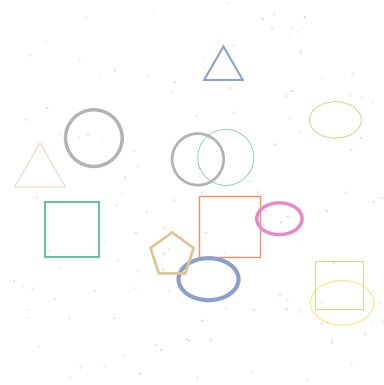[{"shape": "circle", "thickness": 0.5, "radius": 0.36, "center": [0.587, 0.591]}, {"shape": "square", "thickness": 1.5, "radius": 0.35, "center": [0.187, 0.404]}, {"shape": "square", "thickness": 1, "radius": 0.4, "center": [0.596, 0.411]}, {"shape": "oval", "thickness": 3, "radius": 0.39, "center": [0.542, 0.275]}, {"shape": "triangle", "thickness": 1.5, "radius": 0.29, "center": [0.58, 0.821]}, {"shape": "oval", "thickness": 2.5, "radius": 0.29, "center": [0.726, 0.432]}, {"shape": "square", "thickness": 0.5, "radius": 0.31, "center": [0.881, 0.259]}, {"shape": "oval", "thickness": 0.5, "radius": 0.34, "center": [0.871, 0.688]}, {"shape": "oval", "thickness": 0.5, "radius": 0.41, "center": [0.889, 0.213]}, {"shape": "pentagon", "thickness": 2, "radius": 0.29, "center": [0.447, 0.338]}, {"shape": "triangle", "thickness": 0.5, "radius": 0.38, "center": [0.104, 0.552]}, {"shape": "circle", "thickness": 2, "radius": 0.33, "center": [0.514, 0.586]}, {"shape": "circle", "thickness": 2.5, "radius": 0.37, "center": [0.244, 0.641]}]